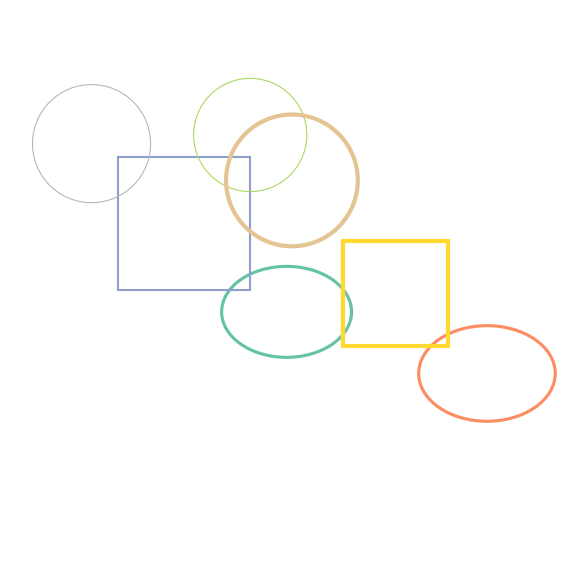[{"shape": "oval", "thickness": 1.5, "radius": 0.56, "center": [0.496, 0.459]}, {"shape": "oval", "thickness": 1.5, "radius": 0.59, "center": [0.843, 0.352]}, {"shape": "square", "thickness": 1, "radius": 0.57, "center": [0.318, 0.612]}, {"shape": "circle", "thickness": 0.5, "radius": 0.49, "center": [0.433, 0.765]}, {"shape": "square", "thickness": 2, "radius": 0.45, "center": [0.685, 0.491]}, {"shape": "circle", "thickness": 2, "radius": 0.57, "center": [0.505, 0.687]}, {"shape": "circle", "thickness": 0.5, "radius": 0.51, "center": [0.159, 0.75]}]